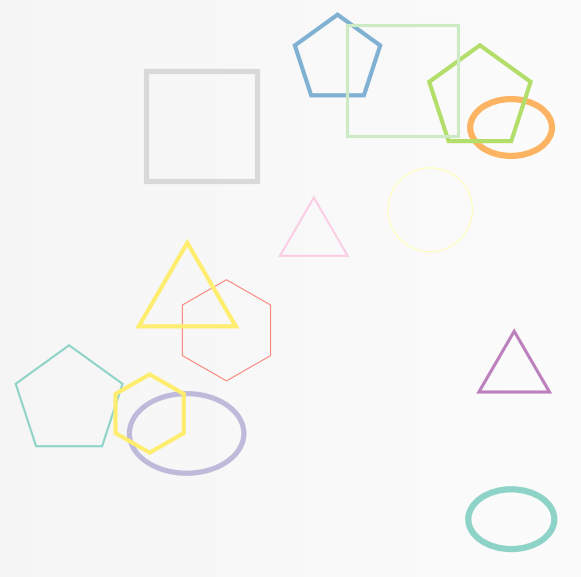[{"shape": "oval", "thickness": 3, "radius": 0.37, "center": [0.88, 0.1]}, {"shape": "pentagon", "thickness": 1, "radius": 0.48, "center": [0.119, 0.305]}, {"shape": "circle", "thickness": 0.5, "radius": 0.36, "center": [0.74, 0.636]}, {"shape": "oval", "thickness": 2.5, "radius": 0.49, "center": [0.321, 0.249]}, {"shape": "hexagon", "thickness": 0.5, "radius": 0.44, "center": [0.39, 0.427]}, {"shape": "pentagon", "thickness": 2, "radius": 0.39, "center": [0.581, 0.897]}, {"shape": "oval", "thickness": 3, "radius": 0.35, "center": [0.879, 0.778]}, {"shape": "pentagon", "thickness": 2, "radius": 0.46, "center": [0.826, 0.829]}, {"shape": "triangle", "thickness": 1, "radius": 0.34, "center": [0.54, 0.59]}, {"shape": "square", "thickness": 2.5, "radius": 0.48, "center": [0.347, 0.781]}, {"shape": "triangle", "thickness": 1.5, "radius": 0.35, "center": [0.885, 0.355]}, {"shape": "square", "thickness": 1.5, "radius": 0.48, "center": [0.693, 0.86]}, {"shape": "hexagon", "thickness": 2, "radius": 0.34, "center": [0.257, 0.283]}, {"shape": "triangle", "thickness": 2, "radius": 0.48, "center": [0.322, 0.482]}]